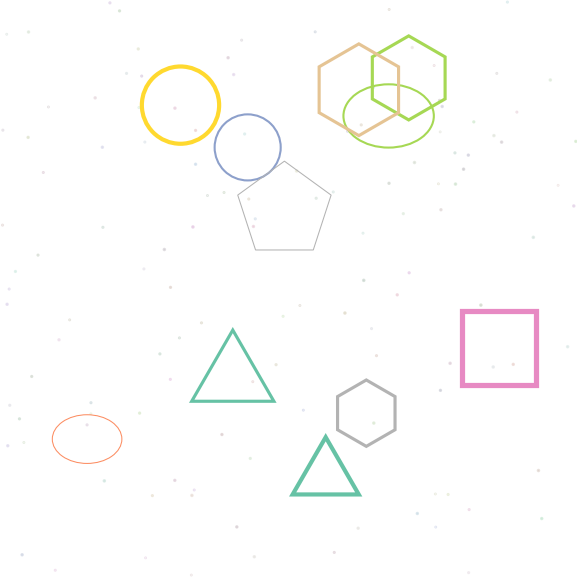[{"shape": "triangle", "thickness": 2, "radius": 0.33, "center": [0.564, 0.176]}, {"shape": "triangle", "thickness": 1.5, "radius": 0.41, "center": [0.403, 0.345]}, {"shape": "oval", "thickness": 0.5, "radius": 0.3, "center": [0.151, 0.239]}, {"shape": "circle", "thickness": 1, "radius": 0.29, "center": [0.429, 0.744]}, {"shape": "square", "thickness": 2.5, "radius": 0.32, "center": [0.864, 0.396]}, {"shape": "oval", "thickness": 1, "radius": 0.39, "center": [0.673, 0.798]}, {"shape": "hexagon", "thickness": 1.5, "radius": 0.36, "center": [0.708, 0.864]}, {"shape": "circle", "thickness": 2, "radius": 0.33, "center": [0.313, 0.817]}, {"shape": "hexagon", "thickness": 1.5, "radius": 0.4, "center": [0.621, 0.844]}, {"shape": "hexagon", "thickness": 1.5, "radius": 0.29, "center": [0.634, 0.284]}, {"shape": "pentagon", "thickness": 0.5, "radius": 0.43, "center": [0.492, 0.635]}]